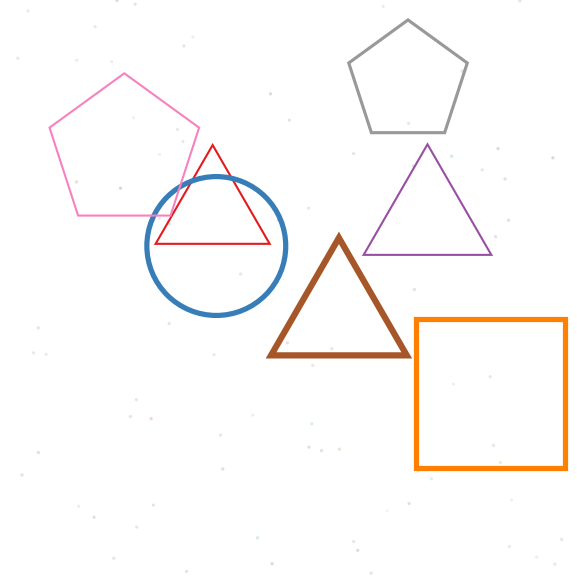[{"shape": "triangle", "thickness": 1, "radius": 0.57, "center": [0.368, 0.634]}, {"shape": "circle", "thickness": 2.5, "radius": 0.6, "center": [0.375, 0.573]}, {"shape": "triangle", "thickness": 1, "radius": 0.64, "center": [0.74, 0.622]}, {"shape": "square", "thickness": 2.5, "radius": 0.65, "center": [0.849, 0.318]}, {"shape": "triangle", "thickness": 3, "radius": 0.68, "center": [0.587, 0.452]}, {"shape": "pentagon", "thickness": 1, "radius": 0.68, "center": [0.215, 0.736]}, {"shape": "pentagon", "thickness": 1.5, "radius": 0.54, "center": [0.707, 0.857]}]